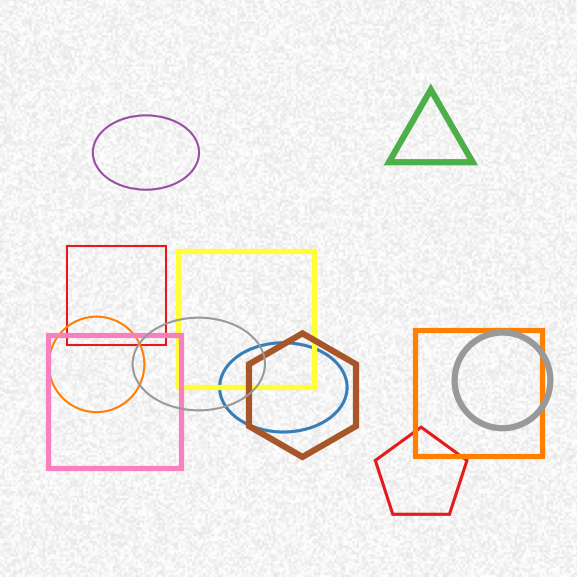[{"shape": "pentagon", "thickness": 1.5, "radius": 0.42, "center": [0.729, 0.176]}, {"shape": "square", "thickness": 1, "radius": 0.43, "center": [0.202, 0.487]}, {"shape": "oval", "thickness": 1.5, "radius": 0.55, "center": [0.491, 0.328]}, {"shape": "triangle", "thickness": 3, "radius": 0.42, "center": [0.746, 0.76]}, {"shape": "oval", "thickness": 1, "radius": 0.46, "center": [0.253, 0.735]}, {"shape": "square", "thickness": 2.5, "radius": 0.55, "center": [0.829, 0.319]}, {"shape": "circle", "thickness": 1, "radius": 0.41, "center": [0.167, 0.368]}, {"shape": "square", "thickness": 2.5, "radius": 0.59, "center": [0.426, 0.447]}, {"shape": "hexagon", "thickness": 3, "radius": 0.54, "center": [0.524, 0.315]}, {"shape": "square", "thickness": 2.5, "radius": 0.58, "center": [0.198, 0.303]}, {"shape": "oval", "thickness": 1, "radius": 0.57, "center": [0.344, 0.369]}, {"shape": "circle", "thickness": 3, "radius": 0.41, "center": [0.87, 0.34]}]